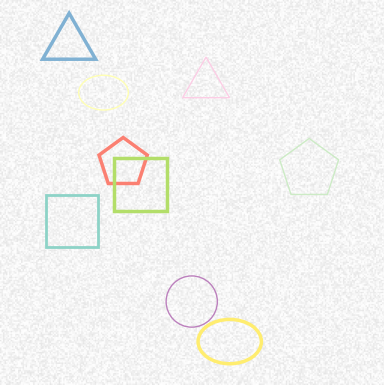[{"shape": "square", "thickness": 2, "radius": 0.34, "center": [0.188, 0.425]}, {"shape": "oval", "thickness": 1, "radius": 0.32, "center": [0.269, 0.759]}, {"shape": "pentagon", "thickness": 2.5, "radius": 0.33, "center": [0.32, 0.577]}, {"shape": "triangle", "thickness": 2.5, "radius": 0.4, "center": [0.18, 0.886]}, {"shape": "square", "thickness": 2.5, "radius": 0.34, "center": [0.364, 0.52]}, {"shape": "triangle", "thickness": 1, "radius": 0.35, "center": [0.535, 0.781]}, {"shape": "circle", "thickness": 1, "radius": 0.33, "center": [0.498, 0.217]}, {"shape": "pentagon", "thickness": 1, "radius": 0.4, "center": [0.803, 0.56]}, {"shape": "oval", "thickness": 2.5, "radius": 0.41, "center": [0.597, 0.113]}]